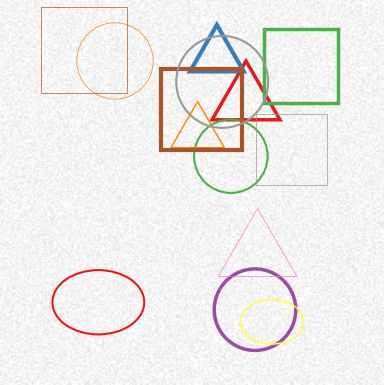[{"shape": "triangle", "thickness": 2.5, "radius": 0.51, "center": [0.639, 0.74]}, {"shape": "oval", "thickness": 1.5, "radius": 0.6, "center": [0.255, 0.215]}, {"shape": "triangle", "thickness": 3, "radius": 0.4, "center": [0.563, 0.855]}, {"shape": "square", "thickness": 2.5, "radius": 0.48, "center": [0.782, 0.829]}, {"shape": "circle", "thickness": 1.5, "radius": 0.48, "center": [0.6, 0.594]}, {"shape": "circle", "thickness": 2.5, "radius": 0.53, "center": [0.662, 0.196]}, {"shape": "triangle", "thickness": 1, "radius": 0.4, "center": [0.513, 0.656]}, {"shape": "circle", "thickness": 0.5, "radius": 0.5, "center": [0.299, 0.842]}, {"shape": "oval", "thickness": 1, "radius": 0.41, "center": [0.706, 0.164]}, {"shape": "square", "thickness": 3, "radius": 0.53, "center": [0.524, 0.715]}, {"shape": "square", "thickness": 0.5, "radius": 0.56, "center": [0.217, 0.869]}, {"shape": "triangle", "thickness": 0.5, "radius": 0.59, "center": [0.669, 0.34]}, {"shape": "square", "thickness": 0.5, "radius": 0.46, "center": [0.758, 0.611]}, {"shape": "circle", "thickness": 1.5, "radius": 0.6, "center": [0.577, 0.787]}]